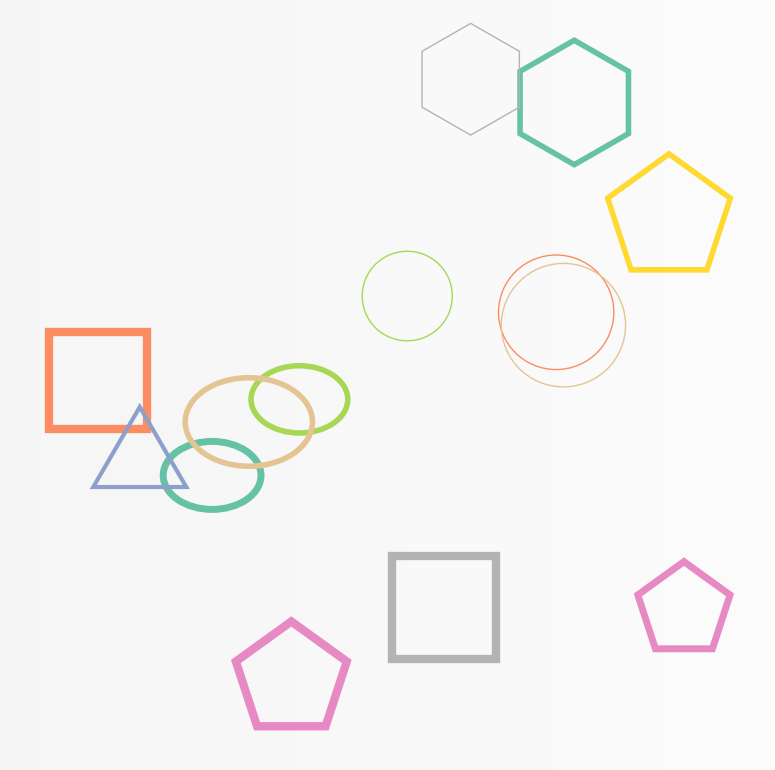[{"shape": "hexagon", "thickness": 2, "radius": 0.4, "center": [0.741, 0.867]}, {"shape": "oval", "thickness": 2.5, "radius": 0.32, "center": [0.274, 0.383]}, {"shape": "square", "thickness": 3, "radius": 0.32, "center": [0.126, 0.506]}, {"shape": "circle", "thickness": 0.5, "radius": 0.37, "center": [0.718, 0.594]}, {"shape": "triangle", "thickness": 1.5, "radius": 0.35, "center": [0.18, 0.402]}, {"shape": "pentagon", "thickness": 2.5, "radius": 0.31, "center": [0.882, 0.208]}, {"shape": "pentagon", "thickness": 3, "radius": 0.38, "center": [0.376, 0.118]}, {"shape": "oval", "thickness": 2, "radius": 0.31, "center": [0.386, 0.481]}, {"shape": "circle", "thickness": 0.5, "radius": 0.29, "center": [0.525, 0.616]}, {"shape": "pentagon", "thickness": 2, "radius": 0.42, "center": [0.863, 0.717]}, {"shape": "oval", "thickness": 2, "radius": 0.41, "center": [0.321, 0.452]}, {"shape": "circle", "thickness": 0.5, "radius": 0.4, "center": [0.727, 0.578]}, {"shape": "hexagon", "thickness": 0.5, "radius": 0.36, "center": [0.607, 0.897]}, {"shape": "square", "thickness": 3, "radius": 0.34, "center": [0.573, 0.211]}]